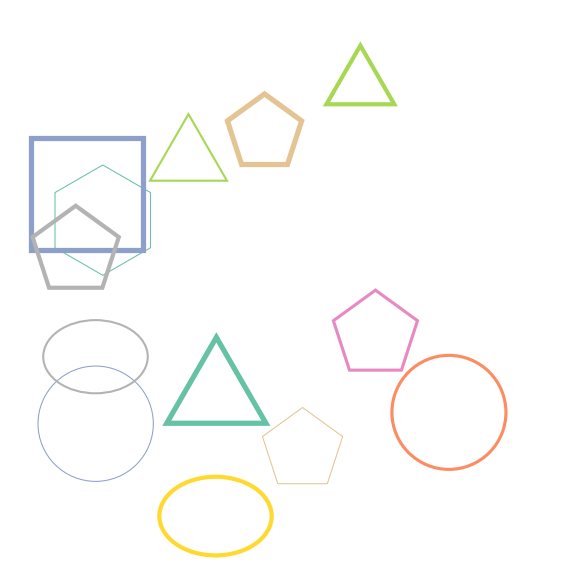[{"shape": "triangle", "thickness": 2.5, "radius": 0.5, "center": [0.375, 0.316]}, {"shape": "hexagon", "thickness": 0.5, "radius": 0.48, "center": [0.178, 0.618]}, {"shape": "circle", "thickness": 1.5, "radius": 0.49, "center": [0.777, 0.285]}, {"shape": "square", "thickness": 2.5, "radius": 0.49, "center": [0.151, 0.664]}, {"shape": "circle", "thickness": 0.5, "radius": 0.5, "center": [0.166, 0.265]}, {"shape": "pentagon", "thickness": 1.5, "radius": 0.38, "center": [0.65, 0.42]}, {"shape": "triangle", "thickness": 1, "radius": 0.38, "center": [0.326, 0.725]}, {"shape": "triangle", "thickness": 2, "radius": 0.34, "center": [0.624, 0.852]}, {"shape": "oval", "thickness": 2, "radius": 0.49, "center": [0.373, 0.105]}, {"shape": "pentagon", "thickness": 2.5, "radius": 0.34, "center": [0.458, 0.769]}, {"shape": "pentagon", "thickness": 0.5, "radius": 0.36, "center": [0.524, 0.221]}, {"shape": "oval", "thickness": 1, "radius": 0.45, "center": [0.165, 0.381]}, {"shape": "pentagon", "thickness": 2, "radius": 0.39, "center": [0.131, 0.564]}]